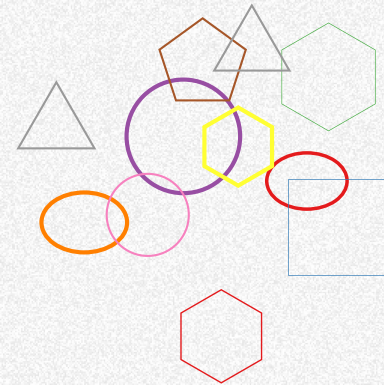[{"shape": "oval", "thickness": 2.5, "radius": 0.52, "center": [0.797, 0.53]}, {"shape": "hexagon", "thickness": 1, "radius": 0.6, "center": [0.575, 0.127]}, {"shape": "square", "thickness": 0.5, "radius": 0.63, "center": [0.874, 0.411]}, {"shape": "hexagon", "thickness": 0.5, "radius": 0.7, "center": [0.853, 0.8]}, {"shape": "circle", "thickness": 3, "radius": 0.74, "center": [0.476, 0.646]}, {"shape": "oval", "thickness": 3, "radius": 0.56, "center": [0.219, 0.422]}, {"shape": "hexagon", "thickness": 3, "radius": 0.51, "center": [0.619, 0.619]}, {"shape": "pentagon", "thickness": 1.5, "radius": 0.59, "center": [0.526, 0.835]}, {"shape": "circle", "thickness": 1.5, "radius": 0.53, "center": [0.384, 0.442]}, {"shape": "triangle", "thickness": 1.5, "radius": 0.56, "center": [0.654, 0.873]}, {"shape": "triangle", "thickness": 1.5, "radius": 0.57, "center": [0.146, 0.672]}]